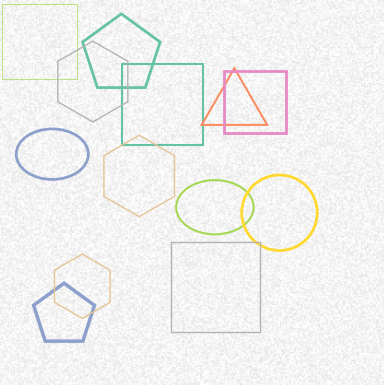[{"shape": "square", "thickness": 1.5, "radius": 0.52, "center": [0.422, 0.728]}, {"shape": "pentagon", "thickness": 2, "radius": 0.53, "center": [0.315, 0.858]}, {"shape": "triangle", "thickness": 1.5, "radius": 0.49, "center": [0.609, 0.725]}, {"shape": "pentagon", "thickness": 2.5, "radius": 0.42, "center": [0.166, 0.181]}, {"shape": "oval", "thickness": 2, "radius": 0.47, "center": [0.136, 0.6]}, {"shape": "square", "thickness": 2, "radius": 0.41, "center": [0.663, 0.735]}, {"shape": "square", "thickness": 0.5, "radius": 0.49, "center": [0.102, 0.892]}, {"shape": "oval", "thickness": 1.5, "radius": 0.5, "center": [0.558, 0.462]}, {"shape": "circle", "thickness": 2, "radius": 0.49, "center": [0.726, 0.447]}, {"shape": "hexagon", "thickness": 1, "radius": 0.42, "center": [0.214, 0.256]}, {"shape": "hexagon", "thickness": 1, "radius": 0.53, "center": [0.362, 0.543]}, {"shape": "square", "thickness": 1, "radius": 0.58, "center": [0.56, 0.254]}, {"shape": "hexagon", "thickness": 1, "radius": 0.52, "center": [0.241, 0.788]}]